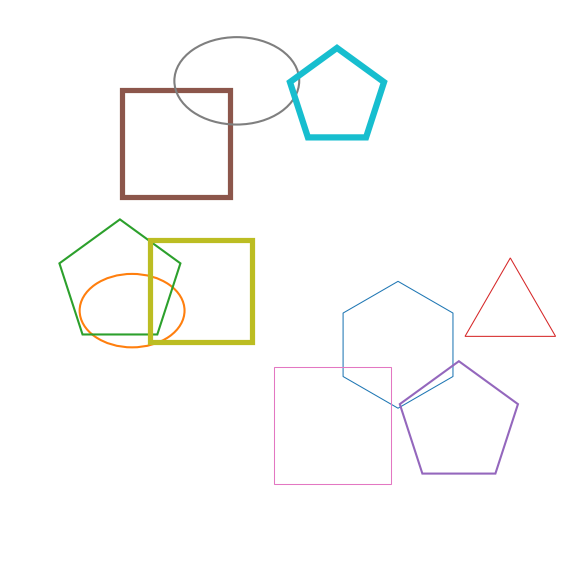[{"shape": "hexagon", "thickness": 0.5, "radius": 0.55, "center": [0.689, 0.402]}, {"shape": "oval", "thickness": 1, "radius": 0.45, "center": [0.229, 0.461]}, {"shape": "pentagon", "thickness": 1, "radius": 0.55, "center": [0.208, 0.509]}, {"shape": "triangle", "thickness": 0.5, "radius": 0.45, "center": [0.884, 0.462]}, {"shape": "pentagon", "thickness": 1, "radius": 0.54, "center": [0.795, 0.266]}, {"shape": "square", "thickness": 2.5, "radius": 0.47, "center": [0.305, 0.751]}, {"shape": "square", "thickness": 0.5, "radius": 0.51, "center": [0.575, 0.262]}, {"shape": "oval", "thickness": 1, "radius": 0.54, "center": [0.41, 0.859]}, {"shape": "square", "thickness": 2.5, "radius": 0.44, "center": [0.348, 0.495]}, {"shape": "pentagon", "thickness": 3, "radius": 0.43, "center": [0.584, 0.83]}]